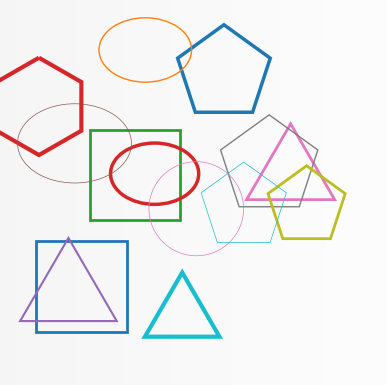[{"shape": "pentagon", "thickness": 2.5, "radius": 0.63, "center": [0.578, 0.81]}, {"shape": "square", "thickness": 2, "radius": 0.59, "center": [0.21, 0.256]}, {"shape": "oval", "thickness": 1, "radius": 0.6, "center": [0.375, 0.87]}, {"shape": "square", "thickness": 2, "radius": 0.58, "center": [0.348, 0.545]}, {"shape": "hexagon", "thickness": 3, "radius": 0.63, "center": [0.101, 0.724]}, {"shape": "oval", "thickness": 2.5, "radius": 0.57, "center": [0.399, 0.549]}, {"shape": "triangle", "thickness": 1.5, "radius": 0.72, "center": [0.177, 0.238]}, {"shape": "oval", "thickness": 0.5, "radius": 0.73, "center": [0.192, 0.628]}, {"shape": "circle", "thickness": 0.5, "radius": 0.61, "center": [0.507, 0.458]}, {"shape": "triangle", "thickness": 2, "radius": 0.66, "center": [0.75, 0.547]}, {"shape": "pentagon", "thickness": 1, "radius": 0.66, "center": [0.695, 0.57]}, {"shape": "pentagon", "thickness": 2, "radius": 0.52, "center": [0.791, 0.465]}, {"shape": "triangle", "thickness": 3, "radius": 0.56, "center": [0.47, 0.181]}, {"shape": "pentagon", "thickness": 0.5, "radius": 0.58, "center": [0.629, 0.463]}]